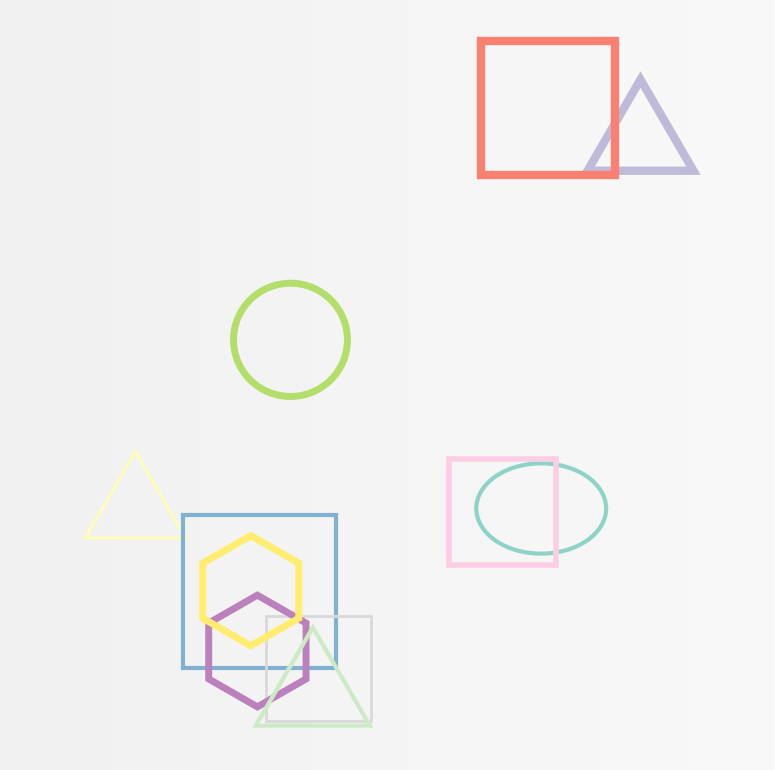[{"shape": "oval", "thickness": 1.5, "radius": 0.42, "center": [0.698, 0.34]}, {"shape": "triangle", "thickness": 1, "radius": 0.37, "center": [0.175, 0.339]}, {"shape": "triangle", "thickness": 3, "radius": 0.39, "center": [0.826, 0.818]}, {"shape": "square", "thickness": 3, "radius": 0.43, "center": [0.707, 0.86]}, {"shape": "square", "thickness": 1.5, "radius": 0.49, "center": [0.335, 0.232]}, {"shape": "circle", "thickness": 2.5, "radius": 0.37, "center": [0.375, 0.559]}, {"shape": "square", "thickness": 2, "radius": 0.35, "center": [0.648, 0.335]}, {"shape": "square", "thickness": 1, "radius": 0.34, "center": [0.411, 0.131]}, {"shape": "hexagon", "thickness": 2.5, "radius": 0.36, "center": [0.332, 0.155]}, {"shape": "triangle", "thickness": 1.5, "radius": 0.43, "center": [0.404, 0.1]}, {"shape": "hexagon", "thickness": 2.5, "radius": 0.36, "center": [0.324, 0.233]}]